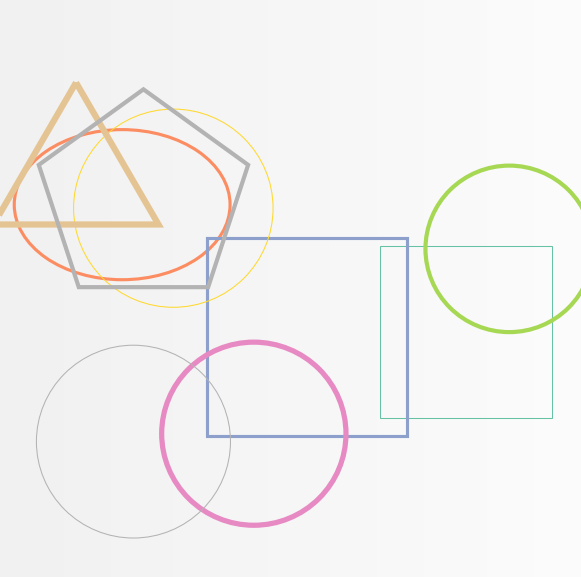[{"shape": "square", "thickness": 0.5, "radius": 0.74, "center": [0.802, 0.424]}, {"shape": "oval", "thickness": 1.5, "radius": 0.93, "center": [0.21, 0.645]}, {"shape": "square", "thickness": 1.5, "radius": 0.86, "center": [0.528, 0.416]}, {"shape": "circle", "thickness": 2.5, "radius": 0.79, "center": [0.437, 0.248]}, {"shape": "circle", "thickness": 2, "radius": 0.72, "center": [0.876, 0.568]}, {"shape": "circle", "thickness": 0.5, "radius": 0.86, "center": [0.298, 0.639]}, {"shape": "triangle", "thickness": 3, "radius": 0.82, "center": [0.131, 0.692]}, {"shape": "circle", "thickness": 0.5, "radius": 0.83, "center": [0.23, 0.234]}, {"shape": "pentagon", "thickness": 2, "radius": 0.95, "center": [0.247, 0.655]}]